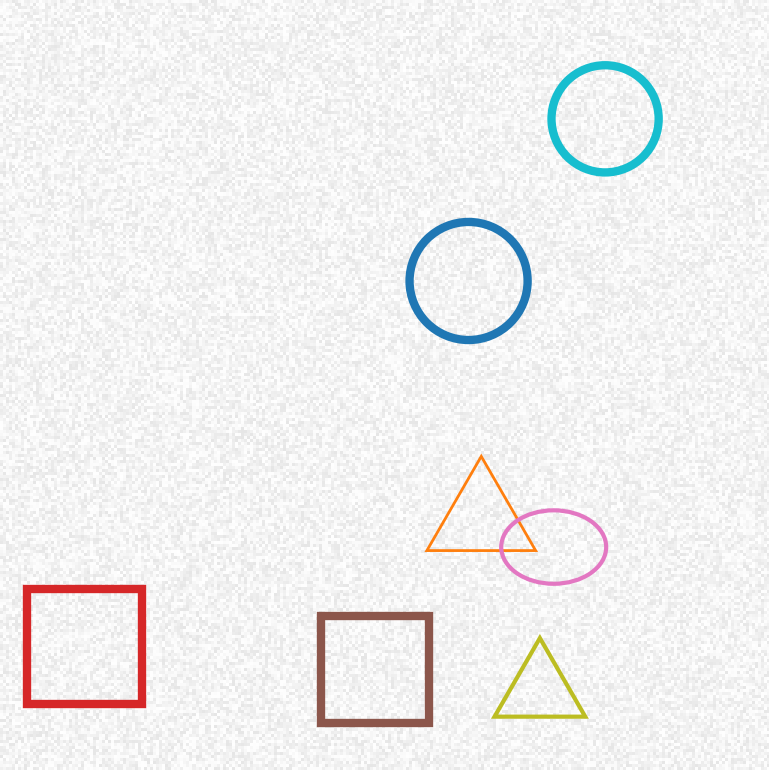[{"shape": "circle", "thickness": 3, "radius": 0.38, "center": [0.609, 0.635]}, {"shape": "triangle", "thickness": 1, "radius": 0.41, "center": [0.625, 0.326]}, {"shape": "square", "thickness": 3, "radius": 0.37, "center": [0.11, 0.161]}, {"shape": "square", "thickness": 3, "radius": 0.35, "center": [0.487, 0.131]}, {"shape": "oval", "thickness": 1.5, "radius": 0.34, "center": [0.719, 0.29]}, {"shape": "triangle", "thickness": 1.5, "radius": 0.34, "center": [0.701, 0.103]}, {"shape": "circle", "thickness": 3, "radius": 0.35, "center": [0.786, 0.846]}]